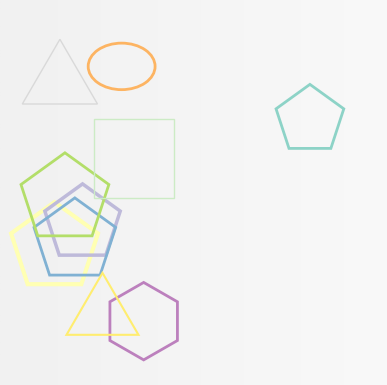[{"shape": "pentagon", "thickness": 2, "radius": 0.46, "center": [0.8, 0.689]}, {"shape": "pentagon", "thickness": 3, "radius": 0.59, "center": [0.141, 0.357]}, {"shape": "pentagon", "thickness": 2.5, "radius": 0.51, "center": [0.213, 0.42]}, {"shape": "pentagon", "thickness": 2, "radius": 0.55, "center": [0.193, 0.375]}, {"shape": "oval", "thickness": 2, "radius": 0.43, "center": [0.314, 0.828]}, {"shape": "pentagon", "thickness": 2, "radius": 0.6, "center": [0.168, 0.484]}, {"shape": "triangle", "thickness": 1, "radius": 0.56, "center": [0.155, 0.786]}, {"shape": "hexagon", "thickness": 2, "radius": 0.5, "center": [0.371, 0.166]}, {"shape": "square", "thickness": 1, "radius": 0.52, "center": [0.346, 0.588]}, {"shape": "triangle", "thickness": 1.5, "radius": 0.54, "center": [0.264, 0.184]}]